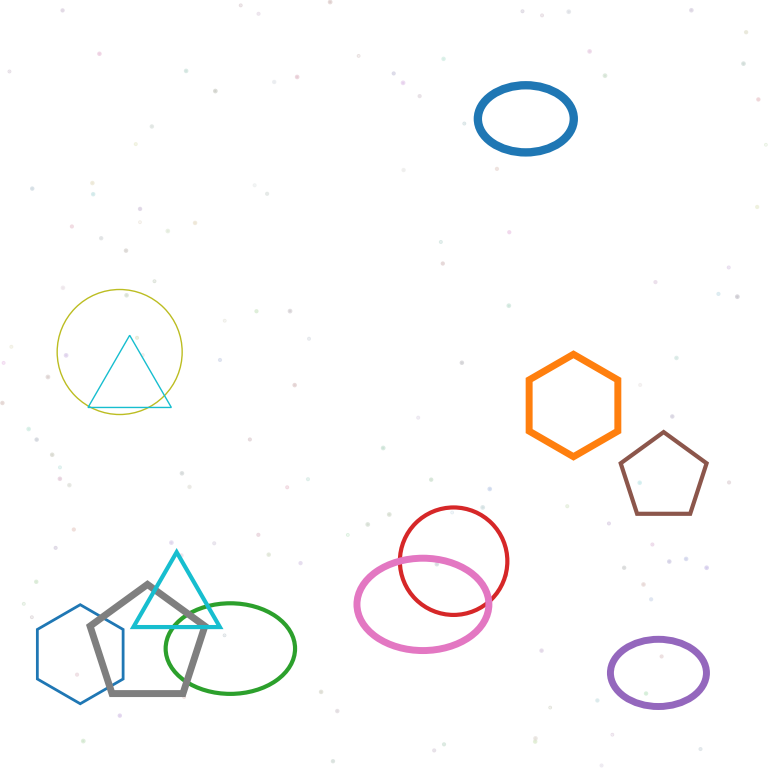[{"shape": "hexagon", "thickness": 1, "radius": 0.32, "center": [0.104, 0.15]}, {"shape": "oval", "thickness": 3, "radius": 0.31, "center": [0.683, 0.846]}, {"shape": "hexagon", "thickness": 2.5, "radius": 0.33, "center": [0.745, 0.473]}, {"shape": "oval", "thickness": 1.5, "radius": 0.42, "center": [0.299, 0.158]}, {"shape": "circle", "thickness": 1.5, "radius": 0.35, "center": [0.589, 0.271]}, {"shape": "oval", "thickness": 2.5, "radius": 0.31, "center": [0.855, 0.126]}, {"shape": "pentagon", "thickness": 1.5, "radius": 0.29, "center": [0.862, 0.38]}, {"shape": "oval", "thickness": 2.5, "radius": 0.43, "center": [0.549, 0.215]}, {"shape": "pentagon", "thickness": 2.5, "radius": 0.39, "center": [0.192, 0.163]}, {"shape": "circle", "thickness": 0.5, "radius": 0.41, "center": [0.155, 0.543]}, {"shape": "triangle", "thickness": 1.5, "radius": 0.32, "center": [0.229, 0.218]}, {"shape": "triangle", "thickness": 0.5, "radius": 0.31, "center": [0.168, 0.502]}]